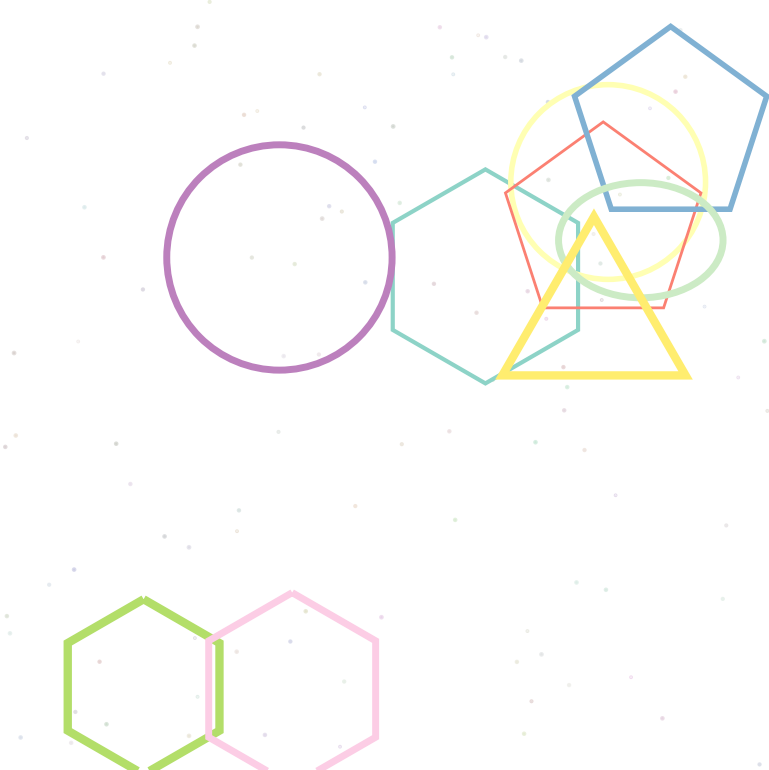[{"shape": "hexagon", "thickness": 1.5, "radius": 0.69, "center": [0.63, 0.641]}, {"shape": "circle", "thickness": 2, "radius": 0.63, "center": [0.79, 0.764]}, {"shape": "pentagon", "thickness": 1, "radius": 0.67, "center": [0.783, 0.708]}, {"shape": "pentagon", "thickness": 2, "radius": 0.66, "center": [0.871, 0.834]}, {"shape": "hexagon", "thickness": 3, "radius": 0.57, "center": [0.187, 0.108]}, {"shape": "hexagon", "thickness": 2.5, "radius": 0.63, "center": [0.379, 0.105]}, {"shape": "circle", "thickness": 2.5, "radius": 0.73, "center": [0.363, 0.666]}, {"shape": "oval", "thickness": 2.5, "radius": 0.53, "center": [0.832, 0.688]}, {"shape": "triangle", "thickness": 3, "radius": 0.69, "center": [0.771, 0.581]}]